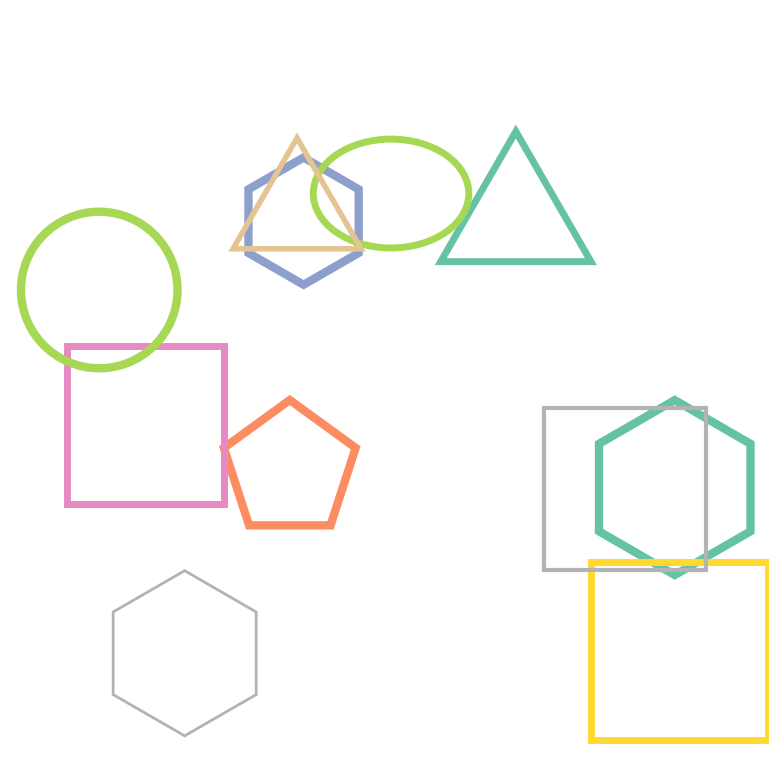[{"shape": "triangle", "thickness": 2.5, "radius": 0.56, "center": [0.67, 0.717]}, {"shape": "hexagon", "thickness": 3, "radius": 0.57, "center": [0.876, 0.367]}, {"shape": "pentagon", "thickness": 3, "radius": 0.45, "center": [0.376, 0.391]}, {"shape": "hexagon", "thickness": 3, "radius": 0.41, "center": [0.394, 0.713]}, {"shape": "square", "thickness": 2.5, "radius": 0.51, "center": [0.189, 0.448]}, {"shape": "circle", "thickness": 3, "radius": 0.51, "center": [0.129, 0.623]}, {"shape": "oval", "thickness": 2.5, "radius": 0.51, "center": [0.508, 0.749]}, {"shape": "square", "thickness": 2.5, "radius": 0.58, "center": [0.883, 0.155]}, {"shape": "triangle", "thickness": 2, "radius": 0.48, "center": [0.386, 0.725]}, {"shape": "square", "thickness": 1.5, "radius": 0.53, "center": [0.811, 0.365]}, {"shape": "hexagon", "thickness": 1, "radius": 0.54, "center": [0.24, 0.152]}]